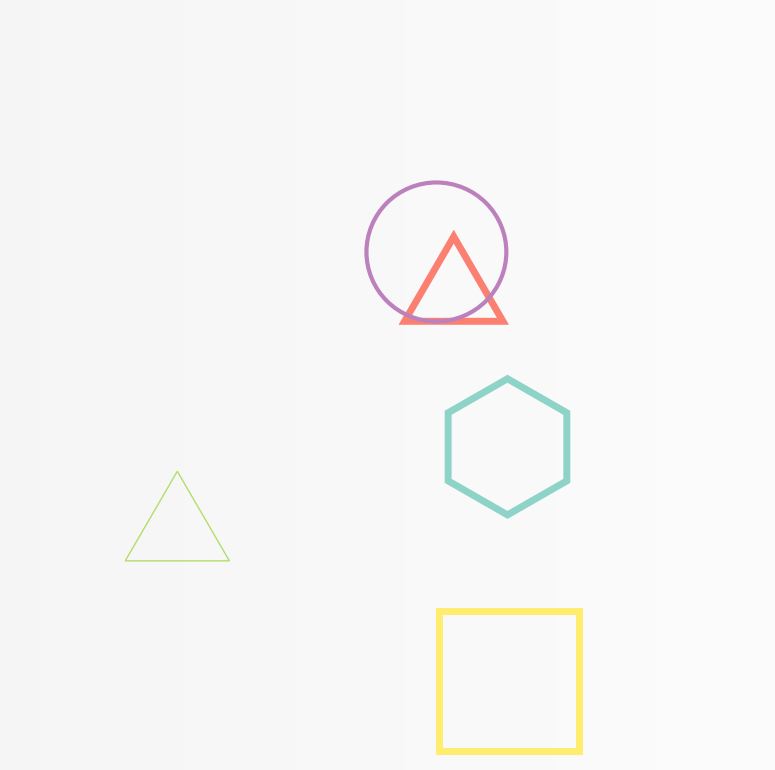[{"shape": "hexagon", "thickness": 2.5, "radius": 0.44, "center": [0.655, 0.42]}, {"shape": "triangle", "thickness": 2.5, "radius": 0.37, "center": [0.585, 0.619]}, {"shape": "triangle", "thickness": 0.5, "radius": 0.39, "center": [0.229, 0.31]}, {"shape": "circle", "thickness": 1.5, "radius": 0.45, "center": [0.563, 0.673]}, {"shape": "square", "thickness": 2.5, "radius": 0.45, "center": [0.657, 0.116]}]